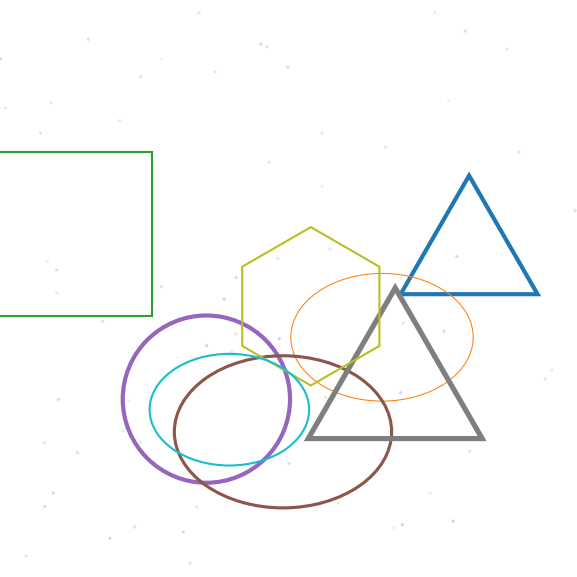[{"shape": "triangle", "thickness": 2, "radius": 0.68, "center": [0.812, 0.558]}, {"shape": "oval", "thickness": 0.5, "radius": 0.79, "center": [0.661, 0.415]}, {"shape": "square", "thickness": 1, "radius": 0.71, "center": [0.12, 0.594]}, {"shape": "circle", "thickness": 2, "radius": 0.72, "center": [0.357, 0.308]}, {"shape": "oval", "thickness": 1.5, "radius": 0.94, "center": [0.49, 0.251]}, {"shape": "triangle", "thickness": 2.5, "radius": 0.87, "center": [0.684, 0.327]}, {"shape": "hexagon", "thickness": 1, "radius": 0.69, "center": [0.538, 0.469]}, {"shape": "oval", "thickness": 1, "radius": 0.69, "center": [0.397, 0.29]}]